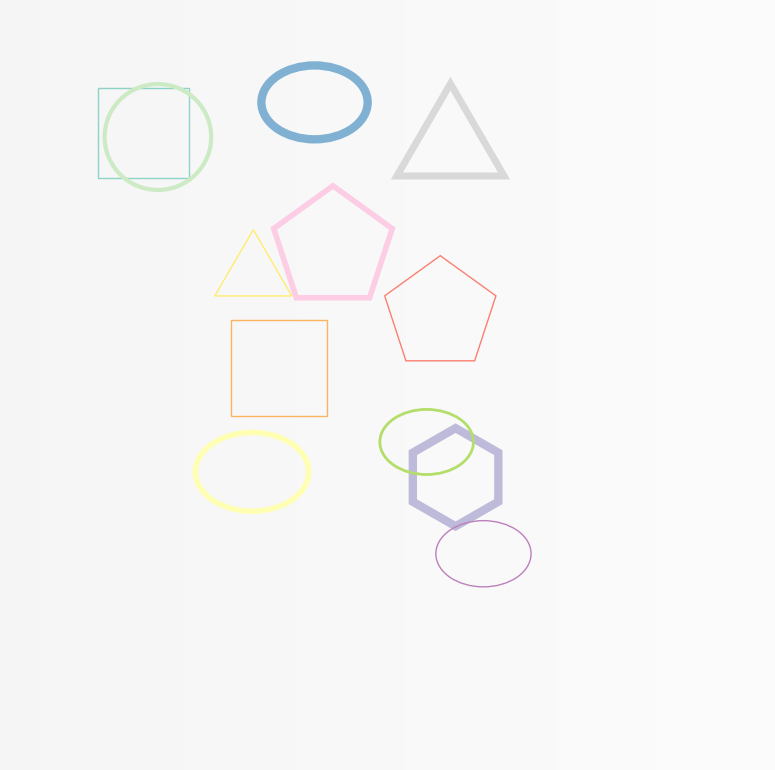[{"shape": "square", "thickness": 0.5, "radius": 0.29, "center": [0.185, 0.827]}, {"shape": "oval", "thickness": 2, "radius": 0.37, "center": [0.325, 0.387]}, {"shape": "hexagon", "thickness": 3, "radius": 0.32, "center": [0.588, 0.38]}, {"shape": "pentagon", "thickness": 0.5, "radius": 0.38, "center": [0.568, 0.592]}, {"shape": "oval", "thickness": 3, "radius": 0.34, "center": [0.406, 0.867]}, {"shape": "square", "thickness": 0.5, "radius": 0.31, "center": [0.359, 0.522]}, {"shape": "oval", "thickness": 1, "radius": 0.3, "center": [0.551, 0.426]}, {"shape": "pentagon", "thickness": 2, "radius": 0.4, "center": [0.43, 0.678]}, {"shape": "triangle", "thickness": 2.5, "radius": 0.4, "center": [0.581, 0.811]}, {"shape": "oval", "thickness": 0.5, "radius": 0.31, "center": [0.624, 0.281]}, {"shape": "circle", "thickness": 1.5, "radius": 0.34, "center": [0.204, 0.822]}, {"shape": "triangle", "thickness": 0.5, "radius": 0.29, "center": [0.327, 0.644]}]